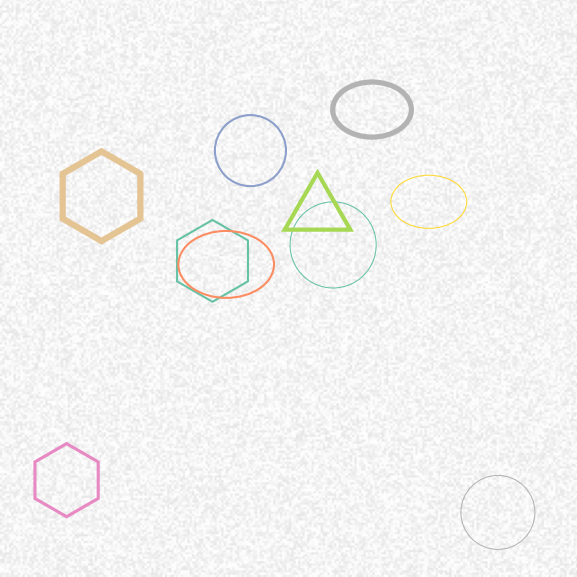[{"shape": "hexagon", "thickness": 1, "radius": 0.35, "center": [0.368, 0.547]}, {"shape": "circle", "thickness": 0.5, "radius": 0.37, "center": [0.577, 0.575]}, {"shape": "oval", "thickness": 1, "radius": 0.41, "center": [0.392, 0.541]}, {"shape": "circle", "thickness": 1, "radius": 0.31, "center": [0.434, 0.738]}, {"shape": "hexagon", "thickness": 1.5, "radius": 0.32, "center": [0.115, 0.168]}, {"shape": "triangle", "thickness": 2, "radius": 0.33, "center": [0.55, 0.634]}, {"shape": "oval", "thickness": 0.5, "radius": 0.33, "center": [0.743, 0.65]}, {"shape": "hexagon", "thickness": 3, "radius": 0.39, "center": [0.176, 0.659]}, {"shape": "circle", "thickness": 0.5, "radius": 0.32, "center": [0.862, 0.112]}, {"shape": "oval", "thickness": 2.5, "radius": 0.34, "center": [0.644, 0.809]}]